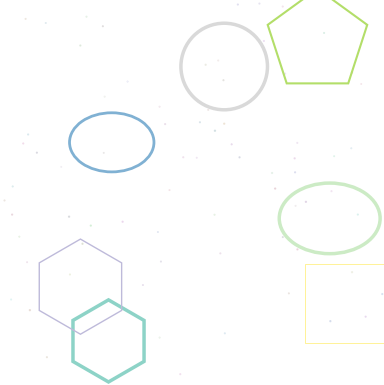[{"shape": "hexagon", "thickness": 2.5, "radius": 0.53, "center": [0.282, 0.114]}, {"shape": "hexagon", "thickness": 1, "radius": 0.62, "center": [0.209, 0.255]}, {"shape": "oval", "thickness": 2, "radius": 0.55, "center": [0.29, 0.63]}, {"shape": "pentagon", "thickness": 1.5, "radius": 0.68, "center": [0.825, 0.893]}, {"shape": "circle", "thickness": 2.5, "radius": 0.56, "center": [0.582, 0.827]}, {"shape": "oval", "thickness": 2.5, "radius": 0.66, "center": [0.856, 0.433]}, {"shape": "square", "thickness": 0.5, "radius": 0.51, "center": [0.894, 0.212]}]